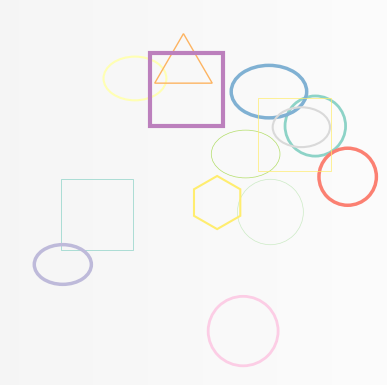[{"shape": "circle", "thickness": 2, "radius": 0.39, "center": [0.814, 0.673]}, {"shape": "square", "thickness": 0.5, "radius": 0.46, "center": [0.25, 0.443]}, {"shape": "oval", "thickness": 1.5, "radius": 0.41, "center": [0.348, 0.796]}, {"shape": "oval", "thickness": 2.5, "radius": 0.37, "center": [0.162, 0.313]}, {"shape": "circle", "thickness": 2.5, "radius": 0.37, "center": [0.897, 0.541]}, {"shape": "oval", "thickness": 2.5, "radius": 0.49, "center": [0.694, 0.762]}, {"shape": "triangle", "thickness": 1, "radius": 0.43, "center": [0.473, 0.827]}, {"shape": "oval", "thickness": 0.5, "radius": 0.44, "center": [0.634, 0.6]}, {"shape": "circle", "thickness": 2, "radius": 0.45, "center": [0.627, 0.14]}, {"shape": "oval", "thickness": 1.5, "radius": 0.37, "center": [0.778, 0.67]}, {"shape": "square", "thickness": 3, "radius": 0.47, "center": [0.48, 0.767]}, {"shape": "circle", "thickness": 0.5, "radius": 0.43, "center": [0.698, 0.449]}, {"shape": "square", "thickness": 0.5, "radius": 0.47, "center": [0.76, 0.651]}, {"shape": "hexagon", "thickness": 1.5, "radius": 0.34, "center": [0.56, 0.474]}]